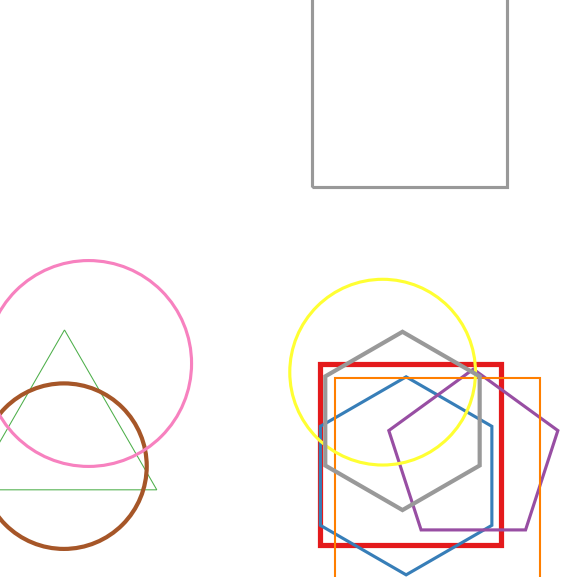[{"shape": "square", "thickness": 2.5, "radius": 0.78, "center": [0.71, 0.212]}, {"shape": "hexagon", "thickness": 1.5, "radius": 0.86, "center": [0.703, 0.175]}, {"shape": "triangle", "thickness": 0.5, "radius": 0.92, "center": [0.112, 0.243]}, {"shape": "pentagon", "thickness": 1.5, "radius": 0.77, "center": [0.82, 0.206]}, {"shape": "square", "thickness": 1, "radius": 0.89, "center": [0.757, 0.166]}, {"shape": "circle", "thickness": 1.5, "radius": 0.8, "center": [0.663, 0.355]}, {"shape": "circle", "thickness": 2, "radius": 0.72, "center": [0.111, 0.192]}, {"shape": "circle", "thickness": 1.5, "radius": 0.89, "center": [0.153, 0.37]}, {"shape": "hexagon", "thickness": 2, "radius": 0.77, "center": [0.697, 0.27]}, {"shape": "square", "thickness": 1.5, "radius": 0.84, "center": [0.709, 0.844]}]